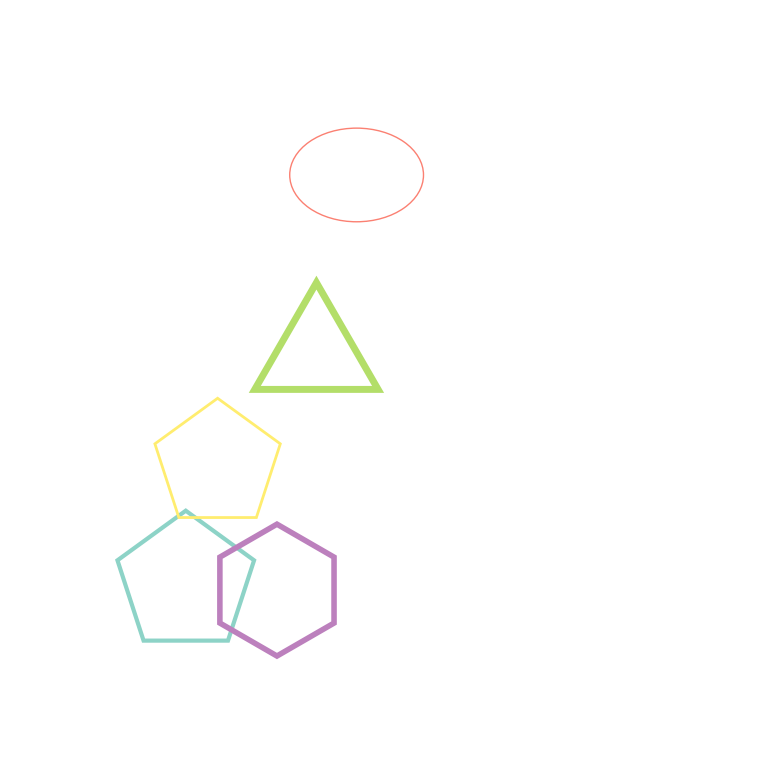[{"shape": "pentagon", "thickness": 1.5, "radius": 0.47, "center": [0.241, 0.243]}, {"shape": "oval", "thickness": 0.5, "radius": 0.43, "center": [0.463, 0.773]}, {"shape": "triangle", "thickness": 2.5, "radius": 0.46, "center": [0.411, 0.541]}, {"shape": "hexagon", "thickness": 2, "radius": 0.43, "center": [0.36, 0.234]}, {"shape": "pentagon", "thickness": 1, "radius": 0.43, "center": [0.283, 0.397]}]